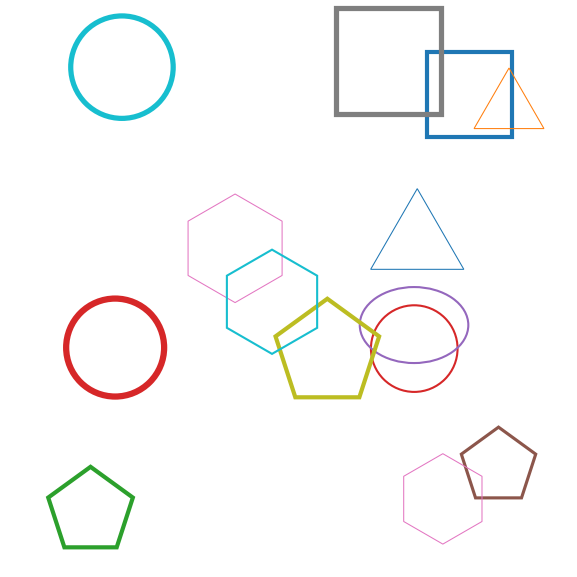[{"shape": "square", "thickness": 2, "radius": 0.37, "center": [0.814, 0.836]}, {"shape": "triangle", "thickness": 0.5, "radius": 0.47, "center": [0.723, 0.579]}, {"shape": "triangle", "thickness": 0.5, "radius": 0.35, "center": [0.881, 0.811]}, {"shape": "pentagon", "thickness": 2, "radius": 0.39, "center": [0.157, 0.114]}, {"shape": "circle", "thickness": 1, "radius": 0.38, "center": [0.717, 0.395]}, {"shape": "circle", "thickness": 3, "radius": 0.42, "center": [0.199, 0.397]}, {"shape": "oval", "thickness": 1, "radius": 0.47, "center": [0.717, 0.436]}, {"shape": "pentagon", "thickness": 1.5, "radius": 0.34, "center": [0.863, 0.192]}, {"shape": "hexagon", "thickness": 0.5, "radius": 0.47, "center": [0.407, 0.569]}, {"shape": "hexagon", "thickness": 0.5, "radius": 0.39, "center": [0.767, 0.135]}, {"shape": "square", "thickness": 2.5, "radius": 0.46, "center": [0.673, 0.893]}, {"shape": "pentagon", "thickness": 2, "radius": 0.47, "center": [0.567, 0.387]}, {"shape": "circle", "thickness": 2.5, "radius": 0.44, "center": [0.211, 0.883]}, {"shape": "hexagon", "thickness": 1, "radius": 0.45, "center": [0.471, 0.477]}]